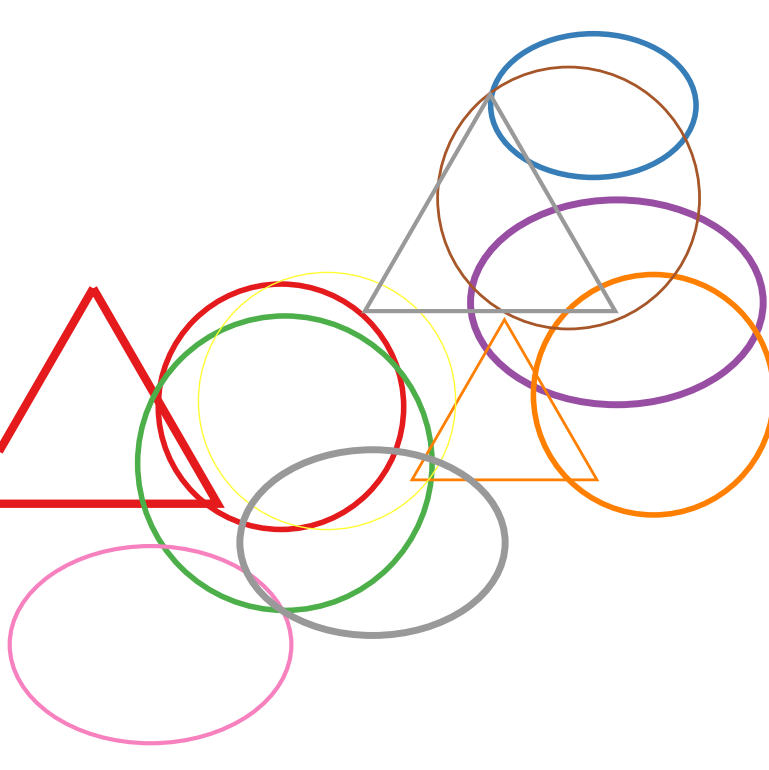[{"shape": "circle", "thickness": 2, "radius": 0.8, "center": [0.365, 0.472]}, {"shape": "triangle", "thickness": 3, "radius": 0.93, "center": [0.121, 0.439]}, {"shape": "oval", "thickness": 2, "radius": 0.67, "center": [0.771, 0.863]}, {"shape": "circle", "thickness": 2, "radius": 0.96, "center": [0.37, 0.398]}, {"shape": "oval", "thickness": 2.5, "radius": 0.95, "center": [0.801, 0.607]}, {"shape": "triangle", "thickness": 1, "radius": 0.69, "center": [0.655, 0.446]}, {"shape": "circle", "thickness": 2, "radius": 0.78, "center": [0.849, 0.487]}, {"shape": "circle", "thickness": 0.5, "radius": 0.84, "center": [0.425, 0.479]}, {"shape": "circle", "thickness": 1, "radius": 0.85, "center": [0.738, 0.743]}, {"shape": "oval", "thickness": 1.5, "radius": 0.91, "center": [0.196, 0.163]}, {"shape": "triangle", "thickness": 1.5, "radius": 0.94, "center": [0.636, 0.69]}, {"shape": "oval", "thickness": 2.5, "radius": 0.86, "center": [0.484, 0.295]}]